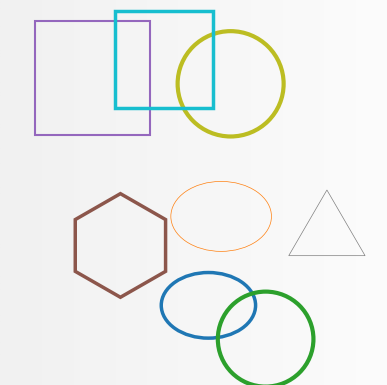[{"shape": "oval", "thickness": 2.5, "radius": 0.61, "center": [0.538, 0.207]}, {"shape": "oval", "thickness": 0.5, "radius": 0.65, "center": [0.571, 0.438]}, {"shape": "circle", "thickness": 3, "radius": 0.62, "center": [0.685, 0.119]}, {"shape": "square", "thickness": 1.5, "radius": 0.74, "center": [0.239, 0.798]}, {"shape": "hexagon", "thickness": 2.5, "radius": 0.67, "center": [0.311, 0.362]}, {"shape": "triangle", "thickness": 0.5, "radius": 0.57, "center": [0.844, 0.393]}, {"shape": "circle", "thickness": 3, "radius": 0.68, "center": [0.595, 0.782]}, {"shape": "square", "thickness": 2.5, "radius": 0.63, "center": [0.423, 0.845]}]